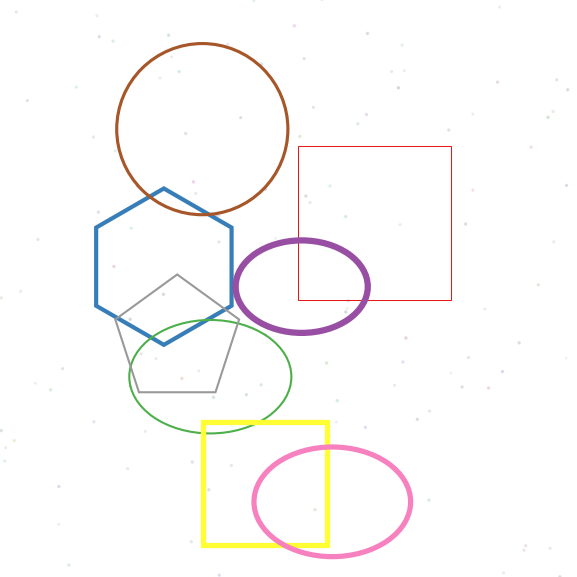[{"shape": "square", "thickness": 0.5, "radius": 0.66, "center": [0.648, 0.613]}, {"shape": "hexagon", "thickness": 2, "radius": 0.68, "center": [0.284, 0.537]}, {"shape": "oval", "thickness": 1, "radius": 0.7, "center": [0.364, 0.347]}, {"shape": "oval", "thickness": 3, "radius": 0.57, "center": [0.522, 0.503]}, {"shape": "square", "thickness": 2.5, "radius": 0.54, "center": [0.459, 0.162]}, {"shape": "circle", "thickness": 1.5, "radius": 0.74, "center": [0.35, 0.776]}, {"shape": "oval", "thickness": 2.5, "radius": 0.68, "center": [0.575, 0.13]}, {"shape": "pentagon", "thickness": 1, "radius": 0.56, "center": [0.307, 0.411]}]